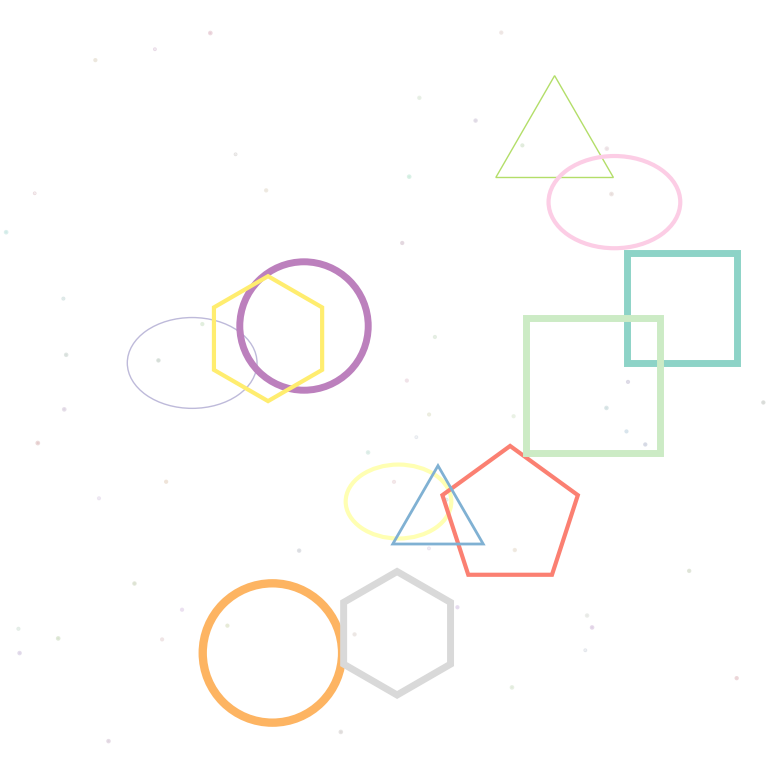[{"shape": "square", "thickness": 2.5, "radius": 0.36, "center": [0.885, 0.6]}, {"shape": "oval", "thickness": 1.5, "radius": 0.34, "center": [0.518, 0.349]}, {"shape": "oval", "thickness": 0.5, "radius": 0.42, "center": [0.25, 0.529]}, {"shape": "pentagon", "thickness": 1.5, "radius": 0.46, "center": [0.662, 0.328]}, {"shape": "triangle", "thickness": 1, "radius": 0.34, "center": [0.569, 0.327]}, {"shape": "circle", "thickness": 3, "radius": 0.45, "center": [0.354, 0.152]}, {"shape": "triangle", "thickness": 0.5, "radius": 0.44, "center": [0.72, 0.814]}, {"shape": "oval", "thickness": 1.5, "radius": 0.43, "center": [0.798, 0.737]}, {"shape": "hexagon", "thickness": 2.5, "radius": 0.4, "center": [0.516, 0.178]}, {"shape": "circle", "thickness": 2.5, "radius": 0.42, "center": [0.395, 0.577]}, {"shape": "square", "thickness": 2.5, "radius": 0.44, "center": [0.77, 0.499]}, {"shape": "hexagon", "thickness": 1.5, "radius": 0.41, "center": [0.348, 0.56]}]